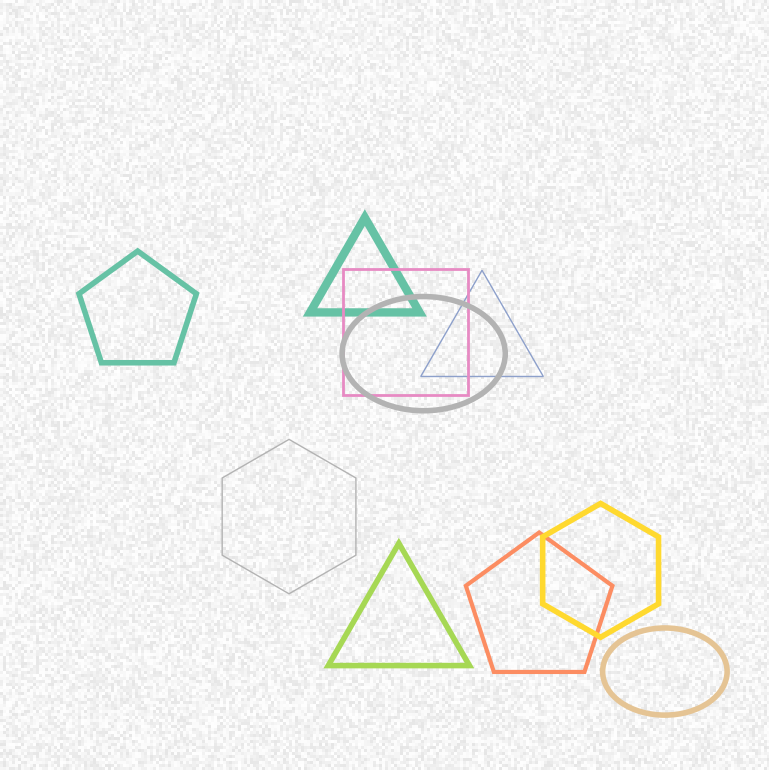[{"shape": "triangle", "thickness": 3, "radius": 0.41, "center": [0.474, 0.635]}, {"shape": "pentagon", "thickness": 2, "radius": 0.4, "center": [0.179, 0.594]}, {"shape": "pentagon", "thickness": 1.5, "radius": 0.5, "center": [0.7, 0.208]}, {"shape": "triangle", "thickness": 0.5, "radius": 0.46, "center": [0.626, 0.557]}, {"shape": "square", "thickness": 1, "radius": 0.41, "center": [0.527, 0.569]}, {"shape": "triangle", "thickness": 2, "radius": 0.53, "center": [0.518, 0.189]}, {"shape": "hexagon", "thickness": 2, "radius": 0.43, "center": [0.78, 0.259]}, {"shape": "oval", "thickness": 2, "radius": 0.4, "center": [0.863, 0.128]}, {"shape": "hexagon", "thickness": 0.5, "radius": 0.5, "center": [0.375, 0.329]}, {"shape": "oval", "thickness": 2, "radius": 0.53, "center": [0.55, 0.541]}]